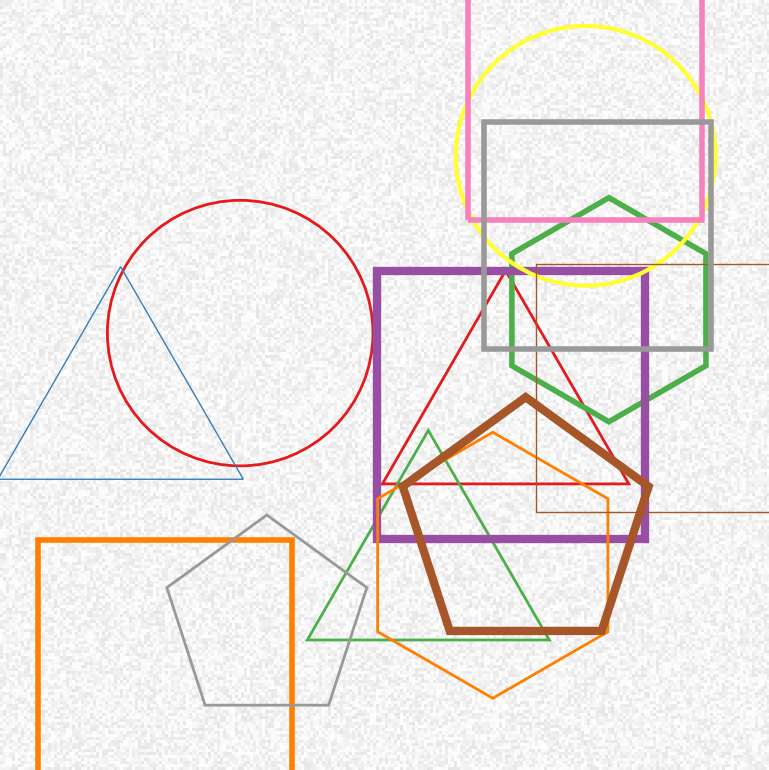[{"shape": "triangle", "thickness": 1, "radius": 0.92, "center": [0.657, 0.464]}, {"shape": "circle", "thickness": 1, "radius": 0.86, "center": [0.312, 0.567]}, {"shape": "triangle", "thickness": 0.5, "radius": 0.92, "center": [0.157, 0.47]}, {"shape": "triangle", "thickness": 1, "radius": 0.91, "center": [0.556, 0.26]}, {"shape": "hexagon", "thickness": 2, "radius": 0.73, "center": [0.791, 0.598]}, {"shape": "square", "thickness": 3, "radius": 0.87, "center": [0.664, 0.474]}, {"shape": "square", "thickness": 2, "radius": 0.83, "center": [0.214, 0.133]}, {"shape": "hexagon", "thickness": 1, "radius": 0.86, "center": [0.64, 0.266]}, {"shape": "circle", "thickness": 1.5, "radius": 0.84, "center": [0.761, 0.798]}, {"shape": "pentagon", "thickness": 3, "radius": 0.84, "center": [0.683, 0.316]}, {"shape": "square", "thickness": 0.5, "radius": 0.81, "center": [0.857, 0.496]}, {"shape": "square", "thickness": 2, "radius": 0.76, "center": [0.76, 0.866]}, {"shape": "pentagon", "thickness": 1, "radius": 0.68, "center": [0.347, 0.195]}, {"shape": "square", "thickness": 2, "radius": 0.74, "center": [0.776, 0.694]}]